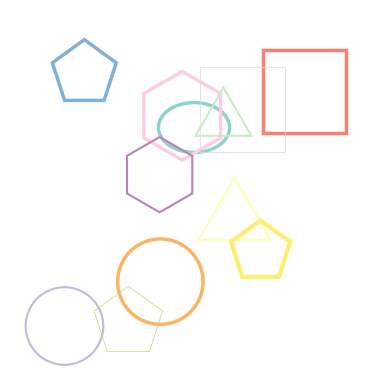[{"shape": "oval", "thickness": 2.5, "radius": 0.46, "center": [0.504, 0.669]}, {"shape": "triangle", "thickness": 1.5, "radius": 0.54, "center": [0.609, 0.431]}, {"shape": "circle", "thickness": 1.5, "radius": 0.5, "center": [0.167, 0.153]}, {"shape": "square", "thickness": 2.5, "radius": 0.54, "center": [0.791, 0.761]}, {"shape": "pentagon", "thickness": 2.5, "radius": 0.44, "center": [0.219, 0.81]}, {"shape": "circle", "thickness": 2.5, "radius": 0.55, "center": [0.417, 0.269]}, {"shape": "pentagon", "thickness": 0.5, "radius": 0.47, "center": [0.333, 0.163]}, {"shape": "hexagon", "thickness": 2.5, "radius": 0.58, "center": [0.473, 0.699]}, {"shape": "square", "thickness": 0.5, "radius": 0.55, "center": [0.63, 0.716]}, {"shape": "hexagon", "thickness": 1.5, "radius": 0.49, "center": [0.415, 0.546]}, {"shape": "triangle", "thickness": 1.5, "radius": 0.42, "center": [0.58, 0.689]}, {"shape": "pentagon", "thickness": 3, "radius": 0.4, "center": [0.677, 0.347]}]